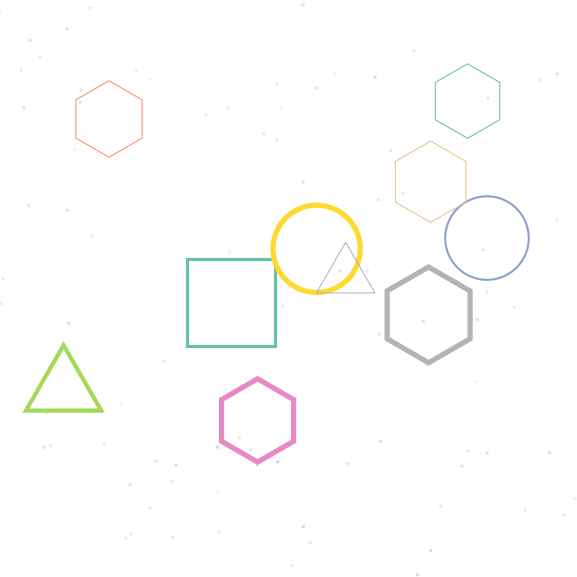[{"shape": "square", "thickness": 1.5, "radius": 0.38, "center": [0.4, 0.476]}, {"shape": "hexagon", "thickness": 0.5, "radius": 0.32, "center": [0.81, 0.824]}, {"shape": "hexagon", "thickness": 0.5, "radius": 0.33, "center": [0.189, 0.793]}, {"shape": "circle", "thickness": 1, "radius": 0.36, "center": [0.843, 0.587]}, {"shape": "hexagon", "thickness": 2.5, "radius": 0.36, "center": [0.446, 0.271]}, {"shape": "triangle", "thickness": 2, "radius": 0.38, "center": [0.11, 0.326]}, {"shape": "circle", "thickness": 2.5, "radius": 0.38, "center": [0.548, 0.568]}, {"shape": "hexagon", "thickness": 0.5, "radius": 0.35, "center": [0.746, 0.684]}, {"shape": "triangle", "thickness": 0.5, "radius": 0.29, "center": [0.599, 0.521]}, {"shape": "hexagon", "thickness": 2.5, "radius": 0.41, "center": [0.742, 0.454]}]